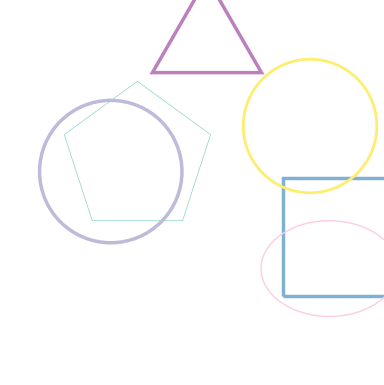[{"shape": "pentagon", "thickness": 0.5, "radius": 1.0, "center": [0.357, 0.589]}, {"shape": "circle", "thickness": 2.5, "radius": 0.92, "center": [0.288, 0.554]}, {"shape": "square", "thickness": 2.5, "radius": 0.77, "center": [0.888, 0.385]}, {"shape": "oval", "thickness": 1, "radius": 0.89, "center": [0.856, 0.302]}, {"shape": "triangle", "thickness": 2.5, "radius": 0.82, "center": [0.538, 0.893]}, {"shape": "circle", "thickness": 2, "radius": 0.87, "center": [0.805, 0.673]}]